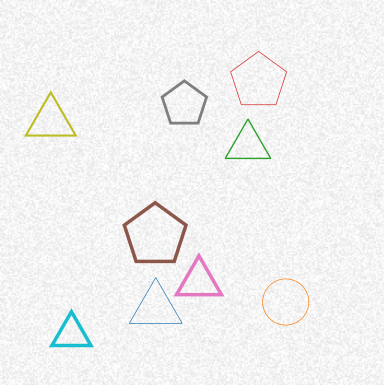[{"shape": "triangle", "thickness": 0.5, "radius": 0.4, "center": [0.405, 0.2]}, {"shape": "circle", "thickness": 0.5, "radius": 0.3, "center": [0.742, 0.216]}, {"shape": "triangle", "thickness": 1, "radius": 0.34, "center": [0.644, 0.623]}, {"shape": "pentagon", "thickness": 0.5, "radius": 0.38, "center": [0.672, 0.79]}, {"shape": "pentagon", "thickness": 2.5, "radius": 0.42, "center": [0.403, 0.389]}, {"shape": "triangle", "thickness": 2.5, "radius": 0.34, "center": [0.517, 0.268]}, {"shape": "pentagon", "thickness": 2, "radius": 0.3, "center": [0.479, 0.729]}, {"shape": "triangle", "thickness": 1.5, "radius": 0.37, "center": [0.132, 0.685]}, {"shape": "triangle", "thickness": 2.5, "radius": 0.29, "center": [0.186, 0.132]}]